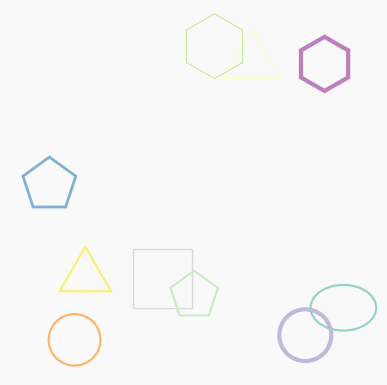[{"shape": "oval", "thickness": 1.5, "radius": 0.42, "center": [0.886, 0.201]}, {"shape": "triangle", "thickness": 0.5, "radius": 0.43, "center": [0.651, 0.839]}, {"shape": "circle", "thickness": 3, "radius": 0.34, "center": [0.788, 0.129]}, {"shape": "pentagon", "thickness": 2, "radius": 0.36, "center": [0.127, 0.52]}, {"shape": "circle", "thickness": 1.5, "radius": 0.33, "center": [0.192, 0.117]}, {"shape": "hexagon", "thickness": 0.5, "radius": 0.42, "center": [0.553, 0.88]}, {"shape": "square", "thickness": 1, "radius": 0.38, "center": [0.42, 0.277]}, {"shape": "hexagon", "thickness": 3, "radius": 0.35, "center": [0.838, 0.834]}, {"shape": "pentagon", "thickness": 1.5, "radius": 0.32, "center": [0.501, 0.233]}, {"shape": "triangle", "thickness": 1.5, "radius": 0.38, "center": [0.22, 0.282]}]